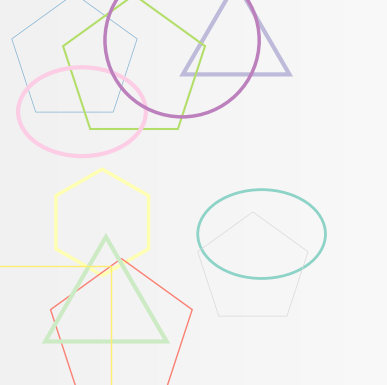[{"shape": "oval", "thickness": 2, "radius": 0.82, "center": [0.675, 0.392]}, {"shape": "hexagon", "thickness": 2.5, "radius": 0.69, "center": [0.264, 0.423]}, {"shape": "triangle", "thickness": 3, "radius": 0.79, "center": [0.609, 0.886]}, {"shape": "pentagon", "thickness": 1, "radius": 0.96, "center": [0.313, 0.136]}, {"shape": "pentagon", "thickness": 0.5, "radius": 0.85, "center": [0.192, 0.846]}, {"shape": "pentagon", "thickness": 1.5, "radius": 0.96, "center": [0.346, 0.821]}, {"shape": "oval", "thickness": 3, "radius": 0.82, "center": [0.212, 0.71]}, {"shape": "pentagon", "thickness": 0.5, "radius": 0.75, "center": [0.653, 0.3]}, {"shape": "circle", "thickness": 2.5, "radius": 1.0, "center": [0.47, 0.895]}, {"shape": "triangle", "thickness": 3, "radius": 0.91, "center": [0.273, 0.204]}, {"shape": "square", "thickness": 1, "radius": 0.8, "center": [0.127, 0.148]}]